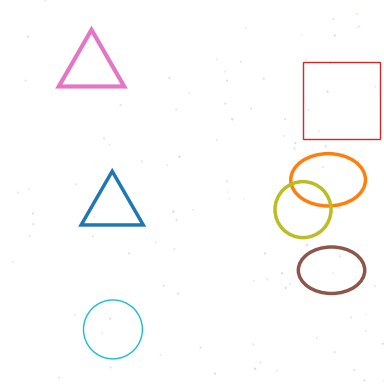[{"shape": "triangle", "thickness": 2.5, "radius": 0.47, "center": [0.291, 0.462]}, {"shape": "oval", "thickness": 2.5, "radius": 0.49, "center": [0.852, 0.533]}, {"shape": "square", "thickness": 1, "radius": 0.5, "center": [0.888, 0.739]}, {"shape": "oval", "thickness": 2.5, "radius": 0.43, "center": [0.861, 0.298]}, {"shape": "triangle", "thickness": 3, "radius": 0.49, "center": [0.238, 0.824]}, {"shape": "circle", "thickness": 2.5, "radius": 0.36, "center": [0.787, 0.456]}, {"shape": "circle", "thickness": 1, "radius": 0.38, "center": [0.293, 0.144]}]